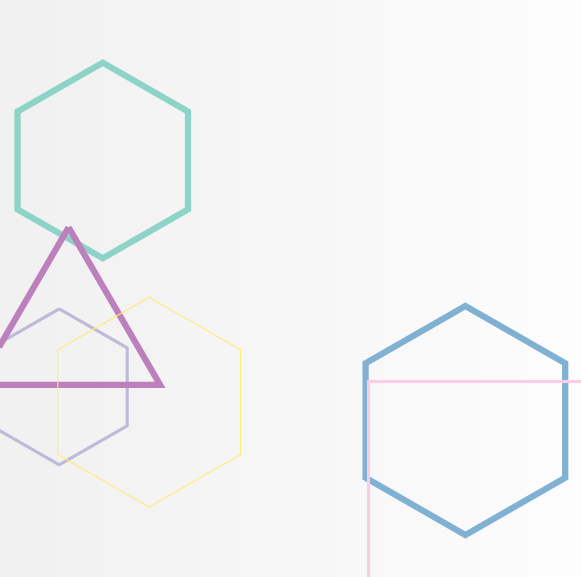[{"shape": "hexagon", "thickness": 3, "radius": 0.85, "center": [0.177, 0.721]}, {"shape": "hexagon", "thickness": 1.5, "radius": 0.68, "center": [0.102, 0.329]}, {"shape": "hexagon", "thickness": 3, "radius": 0.99, "center": [0.801, 0.271]}, {"shape": "square", "thickness": 1.5, "radius": 0.93, "center": [0.818, 0.153]}, {"shape": "triangle", "thickness": 3, "radius": 0.91, "center": [0.118, 0.424]}, {"shape": "hexagon", "thickness": 0.5, "radius": 0.91, "center": [0.257, 0.303]}]